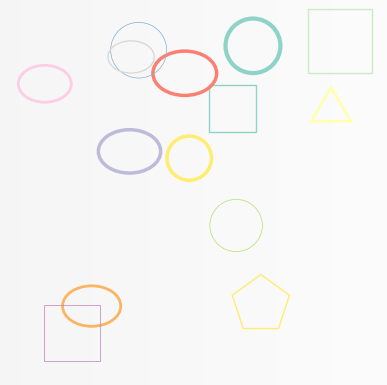[{"shape": "square", "thickness": 1, "radius": 0.3, "center": [0.6, 0.718]}, {"shape": "circle", "thickness": 3, "radius": 0.35, "center": [0.653, 0.881]}, {"shape": "triangle", "thickness": 2, "radius": 0.29, "center": [0.854, 0.715]}, {"shape": "oval", "thickness": 2.5, "radius": 0.4, "center": [0.334, 0.607]}, {"shape": "oval", "thickness": 2.5, "radius": 0.41, "center": [0.477, 0.81]}, {"shape": "circle", "thickness": 0.5, "radius": 0.36, "center": [0.358, 0.87]}, {"shape": "oval", "thickness": 2, "radius": 0.38, "center": [0.237, 0.205]}, {"shape": "circle", "thickness": 0.5, "radius": 0.34, "center": [0.609, 0.414]}, {"shape": "oval", "thickness": 2, "radius": 0.34, "center": [0.116, 0.782]}, {"shape": "oval", "thickness": 1, "radius": 0.3, "center": [0.338, 0.852]}, {"shape": "square", "thickness": 0.5, "radius": 0.36, "center": [0.185, 0.134]}, {"shape": "square", "thickness": 1, "radius": 0.41, "center": [0.876, 0.893]}, {"shape": "circle", "thickness": 2.5, "radius": 0.29, "center": [0.488, 0.589]}, {"shape": "pentagon", "thickness": 1, "radius": 0.39, "center": [0.673, 0.209]}]